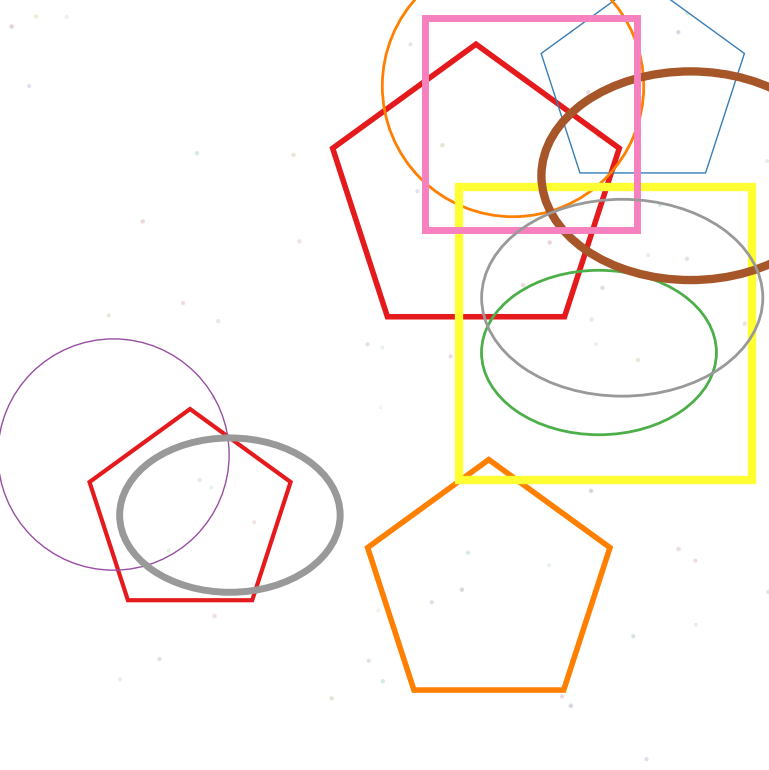[{"shape": "pentagon", "thickness": 2, "radius": 0.98, "center": [0.618, 0.747]}, {"shape": "pentagon", "thickness": 1.5, "radius": 0.69, "center": [0.247, 0.332]}, {"shape": "pentagon", "thickness": 0.5, "radius": 0.69, "center": [0.835, 0.888]}, {"shape": "oval", "thickness": 1, "radius": 0.76, "center": [0.778, 0.542]}, {"shape": "circle", "thickness": 0.5, "radius": 0.75, "center": [0.147, 0.41]}, {"shape": "circle", "thickness": 1, "radius": 0.85, "center": [0.666, 0.888]}, {"shape": "pentagon", "thickness": 2, "radius": 0.83, "center": [0.635, 0.238]}, {"shape": "square", "thickness": 3, "radius": 0.95, "center": [0.787, 0.567]}, {"shape": "oval", "thickness": 3, "radius": 0.97, "center": [0.897, 0.772]}, {"shape": "square", "thickness": 2.5, "radius": 0.69, "center": [0.689, 0.839]}, {"shape": "oval", "thickness": 2.5, "radius": 0.72, "center": [0.299, 0.331]}, {"shape": "oval", "thickness": 1, "radius": 0.91, "center": [0.808, 0.613]}]